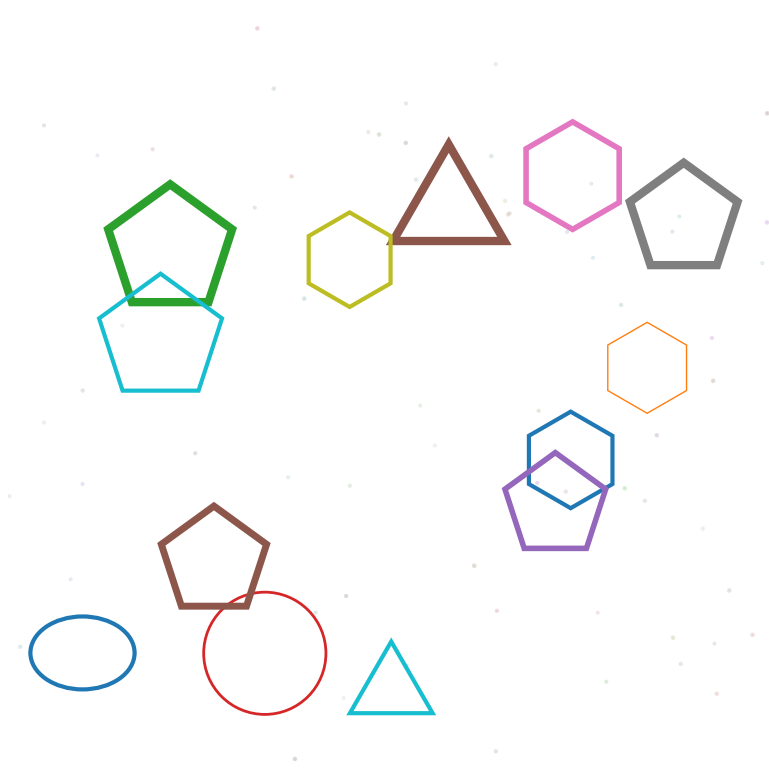[{"shape": "hexagon", "thickness": 1.5, "radius": 0.31, "center": [0.741, 0.403]}, {"shape": "oval", "thickness": 1.5, "radius": 0.34, "center": [0.107, 0.152]}, {"shape": "hexagon", "thickness": 0.5, "radius": 0.3, "center": [0.84, 0.522]}, {"shape": "pentagon", "thickness": 3, "radius": 0.42, "center": [0.221, 0.676]}, {"shape": "circle", "thickness": 1, "radius": 0.4, "center": [0.344, 0.152]}, {"shape": "pentagon", "thickness": 2, "radius": 0.34, "center": [0.721, 0.343]}, {"shape": "pentagon", "thickness": 2.5, "radius": 0.36, "center": [0.278, 0.271]}, {"shape": "triangle", "thickness": 3, "radius": 0.42, "center": [0.583, 0.729]}, {"shape": "hexagon", "thickness": 2, "radius": 0.35, "center": [0.744, 0.772]}, {"shape": "pentagon", "thickness": 3, "radius": 0.37, "center": [0.888, 0.715]}, {"shape": "hexagon", "thickness": 1.5, "radius": 0.31, "center": [0.454, 0.663]}, {"shape": "triangle", "thickness": 1.5, "radius": 0.31, "center": [0.508, 0.105]}, {"shape": "pentagon", "thickness": 1.5, "radius": 0.42, "center": [0.209, 0.561]}]